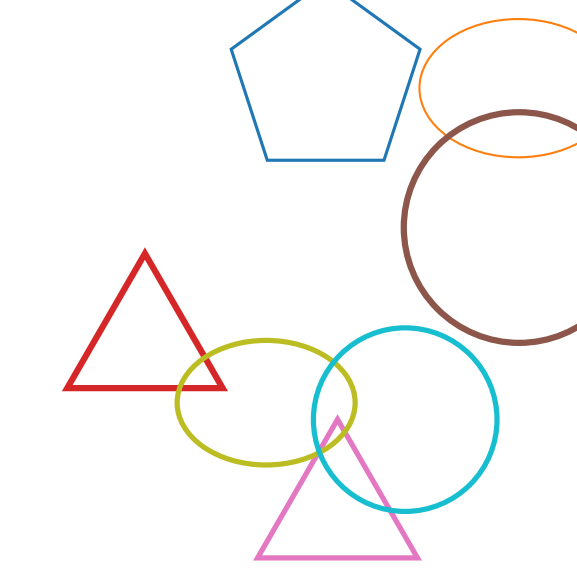[{"shape": "pentagon", "thickness": 1.5, "radius": 0.86, "center": [0.564, 0.861]}, {"shape": "oval", "thickness": 1, "radius": 0.86, "center": [0.897, 0.846]}, {"shape": "triangle", "thickness": 3, "radius": 0.78, "center": [0.251, 0.405]}, {"shape": "circle", "thickness": 3, "radius": 1.0, "center": [0.899, 0.605]}, {"shape": "triangle", "thickness": 2.5, "radius": 0.8, "center": [0.584, 0.113]}, {"shape": "oval", "thickness": 2.5, "radius": 0.77, "center": [0.461, 0.302]}, {"shape": "circle", "thickness": 2.5, "radius": 0.79, "center": [0.702, 0.272]}]